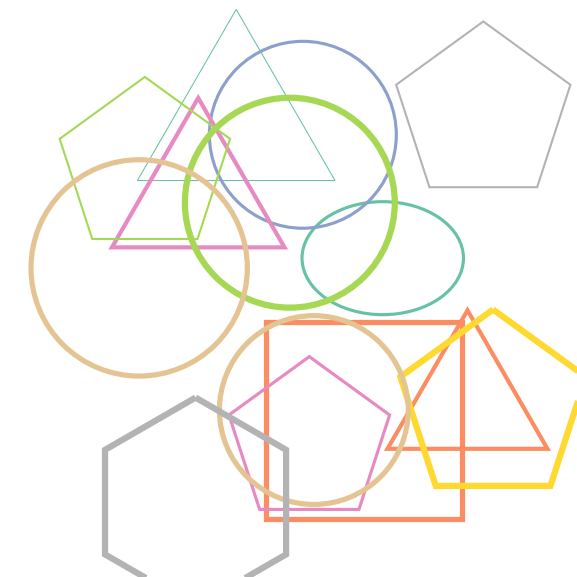[{"shape": "triangle", "thickness": 0.5, "radius": 0.99, "center": [0.409, 0.785]}, {"shape": "oval", "thickness": 1.5, "radius": 0.7, "center": [0.663, 0.552]}, {"shape": "square", "thickness": 2.5, "radius": 0.85, "center": [0.63, 0.271]}, {"shape": "triangle", "thickness": 2, "radius": 0.8, "center": [0.809, 0.302]}, {"shape": "circle", "thickness": 1.5, "radius": 0.81, "center": [0.524, 0.766]}, {"shape": "triangle", "thickness": 2, "radius": 0.86, "center": [0.343, 0.657]}, {"shape": "pentagon", "thickness": 1.5, "radius": 0.73, "center": [0.536, 0.235]}, {"shape": "circle", "thickness": 3, "radius": 0.91, "center": [0.502, 0.648]}, {"shape": "pentagon", "thickness": 1, "radius": 0.78, "center": [0.251, 0.711]}, {"shape": "pentagon", "thickness": 3, "radius": 0.84, "center": [0.854, 0.294]}, {"shape": "circle", "thickness": 2.5, "radius": 0.94, "center": [0.241, 0.535]}, {"shape": "circle", "thickness": 2.5, "radius": 0.82, "center": [0.543, 0.289]}, {"shape": "hexagon", "thickness": 3, "radius": 0.91, "center": [0.339, 0.13]}, {"shape": "pentagon", "thickness": 1, "radius": 0.79, "center": [0.837, 0.803]}]